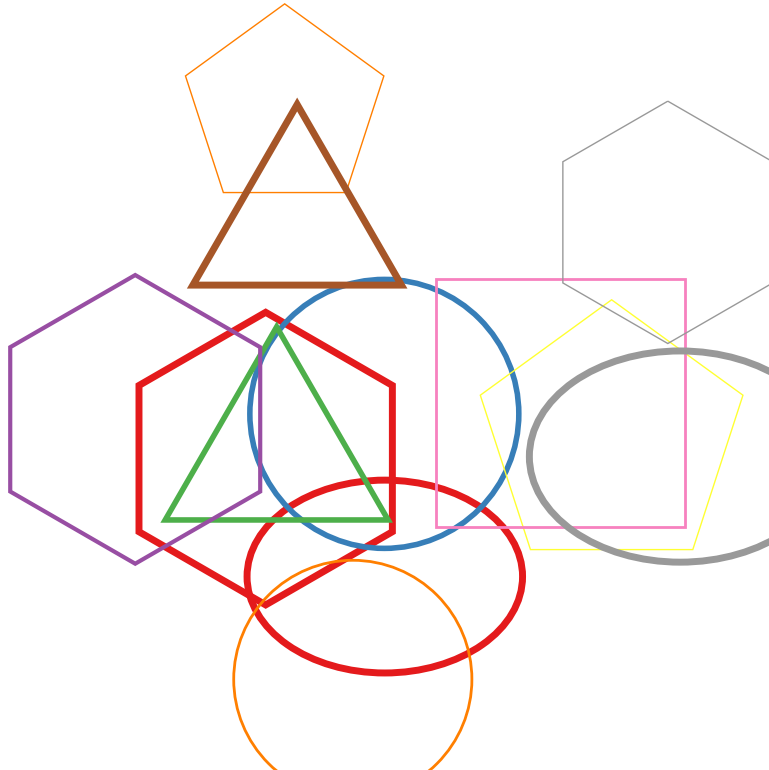[{"shape": "hexagon", "thickness": 2.5, "radius": 0.95, "center": [0.345, 0.404]}, {"shape": "oval", "thickness": 2.5, "radius": 0.89, "center": [0.5, 0.251]}, {"shape": "circle", "thickness": 2, "radius": 0.87, "center": [0.499, 0.462]}, {"shape": "triangle", "thickness": 2, "radius": 0.84, "center": [0.359, 0.408]}, {"shape": "hexagon", "thickness": 1.5, "radius": 0.94, "center": [0.176, 0.455]}, {"shape": "circle", "thickness": 1, "radius": 0.77, "center": [0.458, 0.118]}, {"shape": "pentagon", "thickness": 0.5, "radius": 0.68, "center": [0.37, 0.86]}, {"shape": "pentagon", "thickness": 0.5, "radius": 0.9, "center": [0.794, 0.431]}, {"shape": "triangle", "thickness": 2.5, "radius": 0.78, "center": [0.386, 0.708]}, {"shape": "square", "thickness": 1, "radius": 0.81, "center": [0.728, 0.477]}, {"shape": "hexagon", "thickness": 0.5, "radius": 0.79, "center": [0.867, 0.711]}, {"shape": "oval", "thickness": 2.5, "radius": 0.98, "center": [0.883, 0.407]}]